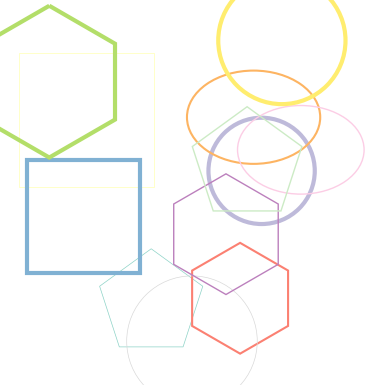[{"shape": "pentagon", "thickness": 0.5, "radius": 0.7, "center": [0.393, 0.213]}, {"shape": "square", "thickness": 0.5, "radius": 0.87, "center": [0.225, 0.688]}, {"shape": "circle", "thickness": 3, "radius": 0.69, "center": [0.679, 0.556]}, {"shape": "hexagon", "thickness": 1.5, "radius": 0.72, "center": [0.624, 0.225]}, {"shape": "square", "thickness": 3, "radius": 0.74, "center": [0.217, 0.438]}, {"shape": "oval", "thickness": 1.5, "radius": 0.87, "center": [0.659, 0.696]}, {"shape": "hexagon", "thickness": 3, "radius": 0.99, "center": [0.128, 0.788]}, {"shape": "oval", "thickness": 1, "radius": 0.82, "center": [0.781, 0.611]}, {"shape": "circle", "thickness": 0.5, "radius": 0.85, "center": [0.499, 0.114]}, {"shape": "hexagon", "thickness": 1, "radius": 0.78, "center": [0.587, 0.392]}, {"shape": "pentagon", "thickness": 1, "radius": 0.75, "center": [0.642, 0.573]}, {"shape": "circle", "thickness": 3, "radius": 0.83, "center": [0.732, 0.895]}]